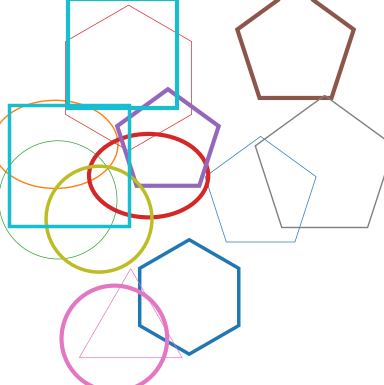[{"shape": "hexagon", "thickness": 2.5, "radius": 0.74, "center": [0.491, 0.229]}, {"shape": "pentagon", "thickness": 0.5, "radius": 0.76, "center": [0.677, 0.494]}, {"shape": "oval", "thickness": 1, "radius": 0.82, "center": [0.143, 0.625]}, {"shape": "circle", "thickness": 0.5, "radius": 0.77, "center": [0.15, 0.481]}, {"shape": "oval", "thickness": 3, "radius": 0.77, "center": [0.386, 0.544]}, {"shape": "hexagon", "thickness": 0.5, "radius": 0.95, "center": [0.334, 0.797]}, {"shape": "pentagon", "thickness": 3, "radius": 0.69, "center": [0.436, 0.63]}, {"shape": "pentagon", "thickness": 3, "radius": 0.8, "center": [0.768, 0.874]}, {"shape": "circle", "thickness": 3, "radius": 0.69, "center": [0.297, 0.121]}, {"shape": "triangle", "thickness": 0.5, "radius": 0.77, "center": [0.34, 0.148]}, {"shape": "pentagon", "thickness": 1, "radius": 0.95, "center": [0.843, 0.562]}, {"shape": "circle", "thickness": 2.5, "radius": 0.69, "center": [0.257, 0.431]}, {"shape": "square", "thickness": 2.5, "radius": 0.78, "center": [0.18, 0.569]}, {"shape": "square", "thickness": 3, "radius": 0.71, "center": [0.318, 0.861]}]